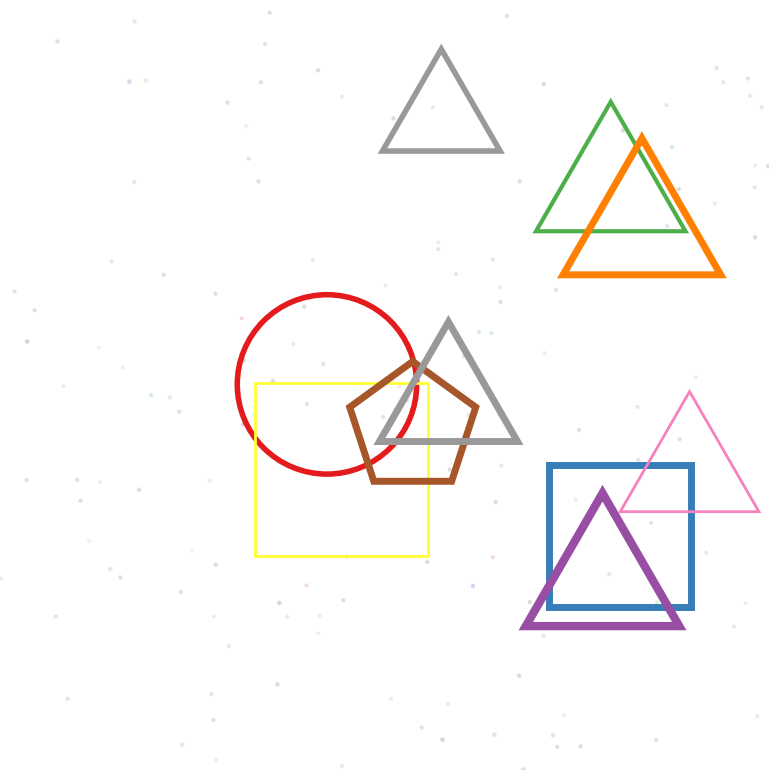[{"shape": "circle", "thickness": 2, "radius": 0.58, "center": [0.425, 0.501]}, {"shape": "square", "thickness": 2.5, "radius": 0.46, "center": [0.805, 0.304]}, {"shape": "triangle", "thickness": 1.5, "radius": 0.56, "center": [0.793, 0.756]}, {"shape": "triangle", "thickness": 3, "radius": 0.58, "center": [0.783, 0.244]}, {"shape": "triangle", "thickness": 2.5, "radius": 0.59, "center": [0.834, 0.702]}, {"shape": "square", "thickness": 1, "radius": 0.56, "center": [0.443, 0.39]}, {"shape": "pentagon", "thickness": 2.5, "radius": 0.43, "center": [0.536, 0.445]}, {"shape": "triangle", "thickness": 1, "radius": 0.52, "center": [0.896, 0.387]}, {"shape": "triangle", "thickness": 2.5, "radius": 0.52, "center": [0.582, 0.478]}, {"shape": "triangle", "thickness": 2, "radius": 0.44, "center": [0.573, 0.848]}]